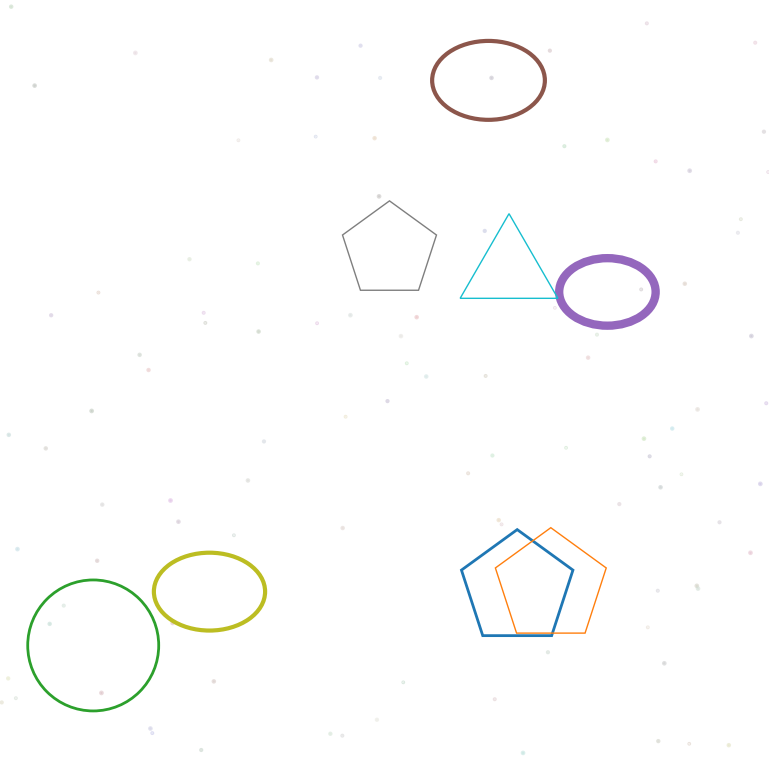[{"shape": "pentagon", "thickness": 1, "radius": 0.38, "center": [0.672, 0.236]}, {"shape": "pentagon", "thickness": 0.5, "radius": 0.38, "center": [0.715, 0.239]}, {"shape": "circle", "thickness": 1, "radius": 0.43, "center": [0.121, 0.162]}, {"shape": "oval", "thickness": 3, "radius": 0.31, "center": [0.789, 0.621]}, {"shape": "oval", "thickness": 1.5, "radius": 0.37, "center": [0.634, 0.896]}, {"shape": "pentagon", "thickness": 0.5, "radius": 0.32, "center": [0.506, 0.675]}, {"shape": "oval", "thickness": 1.5, "radius": 0.36, "center": [0.272, 0.232]}, {"shape": "triangle", "thickness": 0.5, "radius": 0.37, "center": [0.661, 0.649]}]